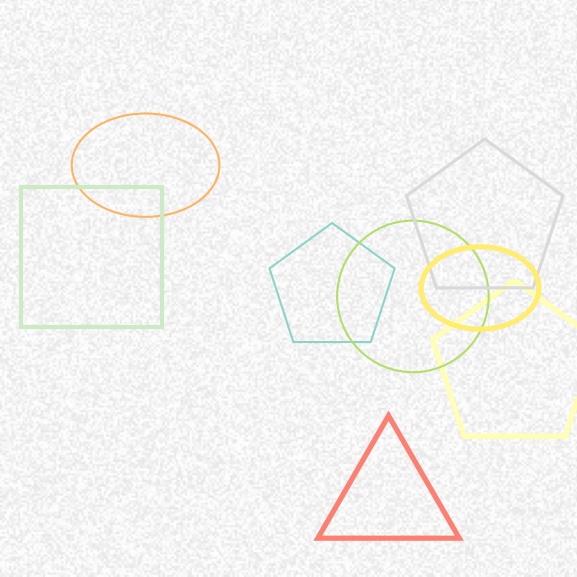[{"shape": "pentagon", "thickness": 1, "radius": 0.57, "center": [0.575, 0.499]}, {"shape": "pentagon", "thickness": 2.5, "radius": 0.75, "center": [0.891, 0.365]}, {"shape": "triangle", "thickness": 2.5, "radius": 0.71, "center": [0.673, 0.138]}, {"shape": "oval", "thickness": 1, "radius": 0.64, "center": [0.252, 0.713]}, {"shape": "circle", "thickness": 1, "radius": 0.66, "center": [0.715, 0.486]}, {"shape": "pentagon", "thickness": 1.5, "radius": 0.71, "center": [0.839, 0.616]}, {"shape": "square", "thickness": 2, "radius": 0.61, "center": [0.159, 0.555]}, {"shape": "oval", "thickness": 2.5, "radius": 0.51, "center": [0.831, 0.5]}]